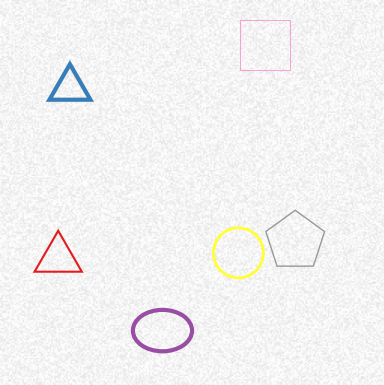[{"shape": "triangle", "thickness": 1.5, "radius": 0.35, "center": [0.151, 0.33]}, {"shape": "triangle", "thickness": 3, "radius": 0.31, "center": [0.182, 0.772]}, {"shape": "oval", "thickness": 3, "radius": 0.38, "center": [0.422, 0.141]}, {"shape": "circle", "thickness": 2, "radius": 0.32, "center": [0.619, 0.343]}, {"shape": "square", "thickness": 0.5, "radius": 0.32, "center": [0.688, 0.883]}, {"shape": "pentagon", "thickness": 1, "radius": 0.4, "center": [0.767, 0.374]}]